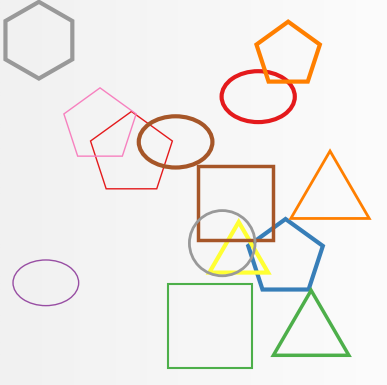[{"shape": "oval", "thickness": 3, "radius": 0.47, "center": [0.666, 0.749]}, {"shape": "pentagon", "thickness": 1, "radius": 0.56, "center": [0.339, 0.599]}, {"shape": "pentagon", "thickness": 3, "radius": 0.51, "center": [0.737, 0.33]}, {"shape": "square", "thickness": 1.5, "radius": 0.54, "center": [0.542, 0.153]}, {"shape": "triangle", "thickness": 2.5, "radius": 0.56, "center": [0.803, 0.133]}, {"shape": "oval", "thickness": 1, "radius": 0.42, "center": [0.118, 0.265]}, {"shape": "pentagon", "thickness": 3, "radius": 0.43, "center": [0.744, 0.858]}, {"shape": "triangle", "thickness": 2, "radius": 0.58, "center": [0.852, 0.491]}, {"shape": "triangle", "thickness": 3, "radius": 0.44, "center": [0.616, 0.336]}, {"shape": "oval", "thickness": 3, "radius": 0.48, "center": [0.453, 0.631]}, {"shape": "square", "thickness": 2.5, "radius": 0.48, "center": [0.608, 0.474]}, {"shape": "pentagon", "thickness": 1, "radius": 0.49, "center": [0.258, 0.674]}, {"shape": "circle", "thickness": 2, "radius": 0.42, "center": [0.573, 0.368]}, {"shape": "hexagon", "thickness": 3, "radius": 0.5, "center": [0.1, 0.896]}]